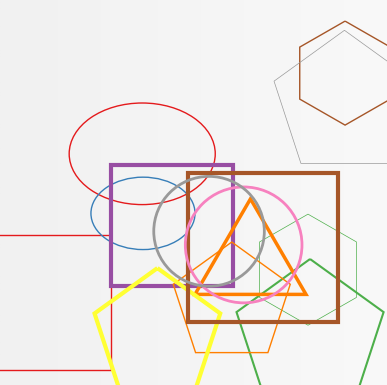[{"shape": "square", "thickness": 1, "radius": 0.88, "center": [0.111, 0.213]}, {"shape": "oval", "thickness": 1, "radius": 0.94, "center": [0.367, 0.601]}, {"shape": "oval", "thickness": 1, "radius": 0.67, "center": [0.369, 0.446]}, {"shape": "pentagon", "thickness": 1.5, "radius": 1.0, "center": [0.8, 0.128]}, {"shape": "hexagon", "thickness": 0.5, "radius": 0.72, "center": [0.795, 0.3]}, {"shape": "square", "thickness": 3, "radius": 0.79, "center": [0.445, 0.413]}, {"shape": "triangle", "thickness": 2.5, "radius": 0.83, "center": [0.646, 0.318]}, {"shape": "pentagon", "thickness": 1, "radius": 0.79, "center": [0.598, 0.213]}, {"shape": "pentagon", "thickness": 3, "radius": 0.85, "center": [0.406, 0.133]}, {"shape": "square", "thickness": 3, "radius": 0.97, "center": [0.679, 0.357]}, {"shape": "hexagon", "thickness": 1, "radius": 0.68, "center": [0.89, 0.81]}, {"shape": "circle", "thickness": 2, "radius": 0.75, "center": [0.629, 0.364]}, {"shape": "pentagon", "thickness": 0.5, "radius": 0.96, "center": [0.889, 0.73]}, {"shape": "circle", "thickness": 2, "radius": 0.71, "center": [0.539, 0.399]}]